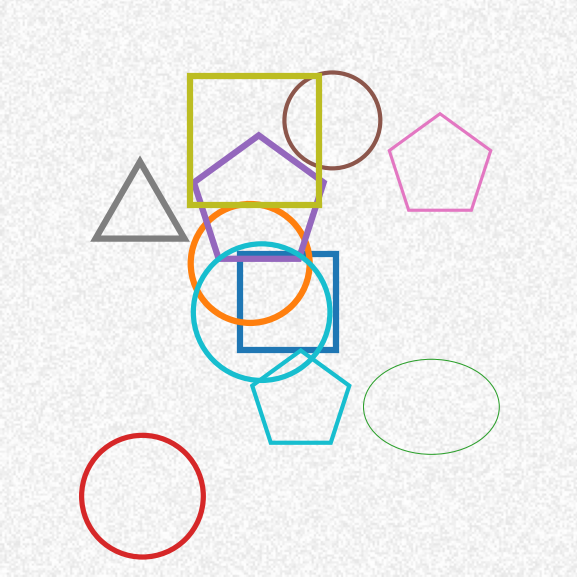[{"shape": "square", "thickness": 3, "radius": 0.42, "center": [0.499, 0.477]}, {"shape": "circle", "thickness": 3, "radius": 0.51, "center": [0.433, 0.543]}, {"shape": "oval", "thickness": 0.5, "radius": 0.59, "center": [0.747, 0.295]}, {"shape": "circle", "thickness": 2.5, "radius": 0.53, "center": [0.247, 0.14]}, {"shape": "pentagon", "thickness": 3, "radius": 0.59, "center": [0.448, 0.647]}, {"shape": "circle", "thickness": 2, "radius": 0.42, "center": [0.576, 0.791]}, {"shape": "pentagon", "thickness": 1.5, "radius": 0.46, "center": [0.762, 0.71]}, {"shape": "triangle", "thickness": 3, "radius": 0.44, "center": [0.242, 0.63]}, {"shape": "square", "thickness": 3, "radius": 0.56, "center": [0.44, 0.756]}, {"shape": "pentagon", "thickness": 2, "radius": 0.44, "center": [0.521, 0.304]}, {"shape": "circle", "thickness": 2.5, "radius": 0.59, "center": [0.453, 0.459]}]